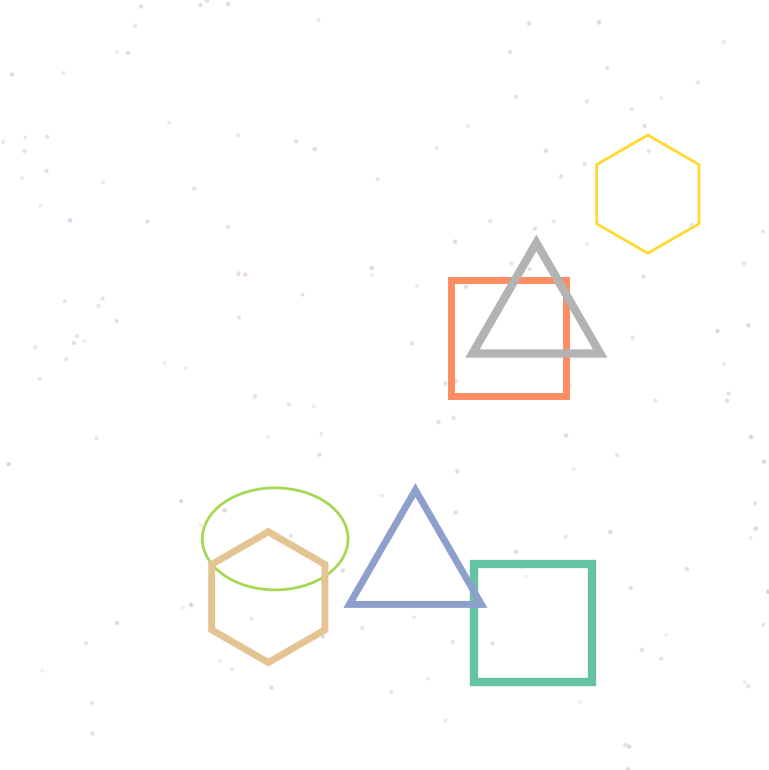[{"shape": "square", "thickness": 3, "radius": 0.38, "center": [0.693, 0.191]}, {"shape": "square", "thickness": 2.5, "radius": 0.37, "center": [0.66, 0.561]}, {"shape": "triangle", "thickness": 2.5, "radius": 0.5, "center": [0.539, 0.265]}, {"shape": "oval", "thickness": 1, "radius": 0.47, "center": [0.357, 0.3]}, {"shape": "hexagon", "thickness": 1, "radius": 0.38, "center": [0.841, 0.748]}, {"shape": "hexagon", "thickness": 2.5, "radius": 0.42, "center": [0.348, 0.224]}, {"shape": "triangle", "thickness": 3, "radius": 0.48, "center": [0.697, 0.589]}]